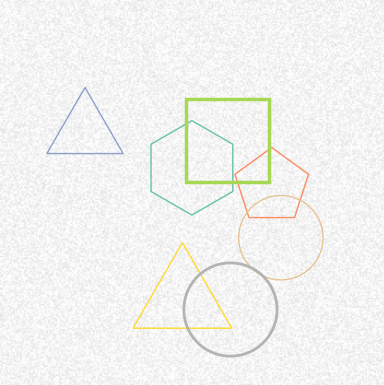[{"shape": "hexagon", "thickness": 1, "radius": 0.61, "center": [0.498, 0.564]}, {"shape": "pentagon", "thickness": 1, "radius": 0.5, "center": [0.706, 0.516]}, {"shape": "triangle", "thickness": 1, "radius": 0.57, "center": [0.221, 0.658]}, {"shape": "square", "thickness": 2.5, "radius": 0.54, "center": [0.59, 0.635]}, {"shape": "triangle", "thickness": 1, "radius": 0.74, "center": [0.474, 0.222]}, {"shape": "circle", "thickness": 1, "radius": 0.55, "center": [0.73, 0.383]}, {"shape": "circle", "thickness": 2, "radius": 0.61, "center": [0.599, 0.196]}]